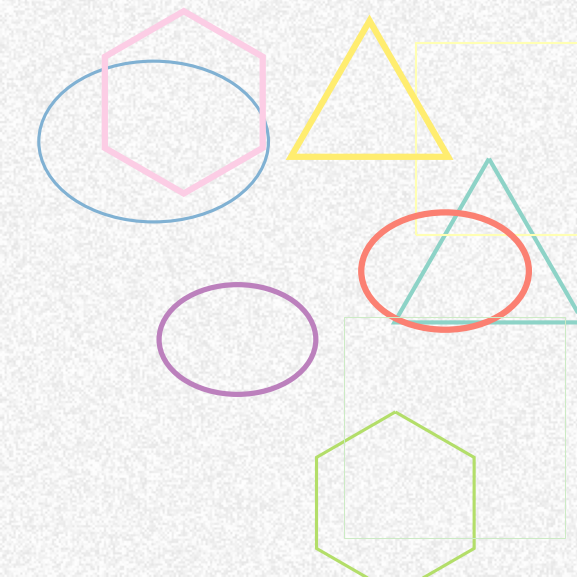[{"shape": "triangle", "thickness": 2, "radius": 0.95, "center": [0.847, 0.535]}, {"shape": "square", "thickness": 1, "radius": 0.83, "center": [0.886, 0.759]}, {"shape": "oval", "thickness": 3, "radius": 0.73, "center": [0.771, 0.53]}, {"shape": "oval", "thickness": 1.5, "radius": 0.99, "center": [0.266, 0.754]}, {"shape": "hexagon", "thickness": 1.5, "radius": 0.79, "center": [0.685, 0.128]}, {"shape": "hexagon", "thickness": 3, "radius": 0.79, "center": [0.318, 0.822]}, {"shape": "oval", "thickness": 2.5, "radius": 0.68, "center": [0.411, 0.411]}, {"shape": "square", "thickness": 0.5, "radius": 0.96, "center": [0.787, 0.258]}, {"shape": "triangle", "thickness": 3, "radius": 0.79, "center": [0.64, 0.806]}]